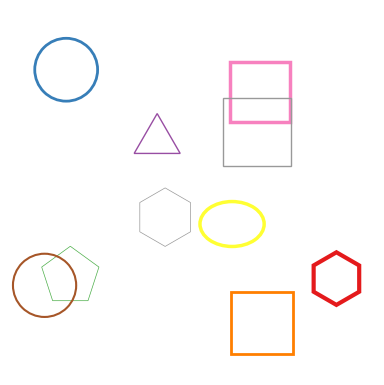[{"shape": "hexagon", "thickness": 3, "radius": 0.34, "center": [0.874, 0.276]}, {"shape": "circle", "thickness": 2, "radius": 0.41, "center": [0.172, 0.819]}, {"shape": "pentagon", "thickness": 0.5, "radius": 0.39, "center": [0.183, 0.282]}, {"shape": "triangle", "thickness": 1, "radius": 0.35, "center": [0.408, 0.636]}, {"shape": "square", "thickness": 2, "radius": 0.4, "center": [0.68, 0.161]}, {"shape": "oval", "thickness": 2.5, "radius": 0.42, "center": [0.603, 0.418]}, {"shape": "circle", "thickness": 1.5, "radius": 0.41, "center": [0.116, 0.259]}, {"shape": "square", "thickness": 2.5, "radius": 0.39, "center": [0.676, 0.761]}, {"shape": "square", "thickness": 1, "radius": 0.44, "center": [0.668, 0.656]}, {"shape": "hexagon", "thickness": 0.5, "radius": 0.38, "center": [0.429, 0.436]}]